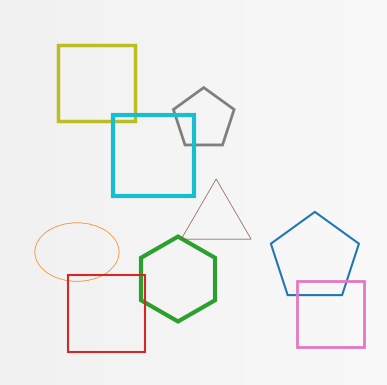[{"shape": "pentagon", "thickness": 1.5, "radius": 0.6, "center": [0.813, 0.33]}, {"shape": "oval", "thickness": 0.5, "radius": 0.54, "center": [0.199, 0.345]}, {"shape": "hexagon", "thickness": 3, "radius": 0.55, "center": [0.459, 0.275]}, {"shape": "square", "thickness": 1.5, "radius": 0.5, "center": [0.275, 0.185]}, {"shape": "triangle", "thickness": 0.5, "radius": 0.52, "center": [0.558, 0.431]}, {"shape": "square", "thickness": 2, "radius": 0.43, "center": [0.853, 0.185]}, {"shape": "pentagon", "thickness": 2, "radius": 0.41, "center": [0.526, 0.69]}, {"shape": "square", "thickness": 2.5, "radius": 0.5, "center": [0.249, 0.784]}, {"shape": "square", "thickness": 3, "radius": 0.52, "center": [0.395, 0.595]}]